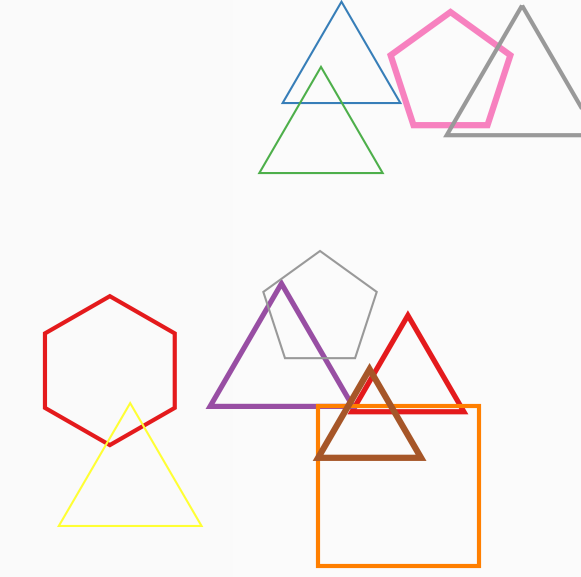[{"shape": "triangle", "thickness": 2.5, "radius": 0.56, "center": [0.702, 0.342]}, {"shape": "hexagon", "thickness": 2, "radius": 0.64, "center": [0.189, 0.357]}, {"shape": "triangle", "thickness": 1, "radius": 0.58, "center": [0.588, 0.879]}, {"shape": "triangle", "thickness": 1, "radius": 0.61, "center": [0.552, 0.761]}, {"shape": "triangle", "thickness": 2.5, "radius": 0.71, "center": [0.484, 0.366]}, {"shape": "square", "thickness": 2, "radius": 0.69, "center": [0.686, 0.157]}, {"shape": "triangle", "thickness": 1, "radius": 0.71, "center": [0.224, 0.159]}, {"shape": "triangle", "thickness": 3, "radius": 0.51, "center": [0.636, 0.258]}, {"shape": "pentagon", "thickness": 3, "radius": 0.54, "center": [0.775, 0.87]}, {"shape": "triangle", "thickness": 2, "radius": 0.75, "center": [0.898, 0.84]}, {"shape": "pentagon", "thickness": 1, "radius": 0.51, "center": [0.551, 0.462]}]